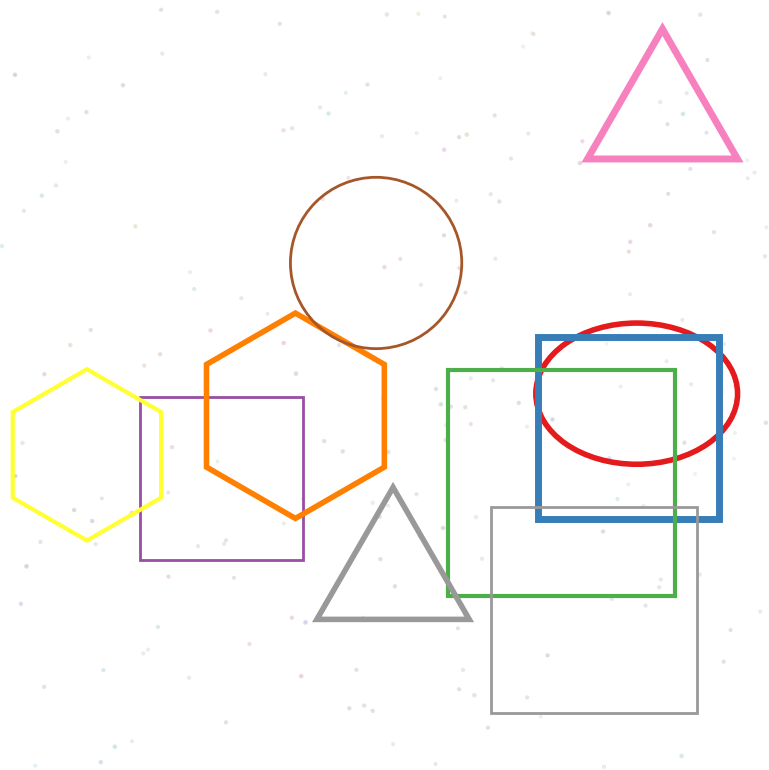[{"shape": "oval", "thickness": 2, "radius": 0.65, "center": [0.827, 0.489]}, {"shape": "square", "thickness": 2.5, "radius": 0.59, "center": [0.816, 0.444]}, {"shape": "square", "thickness": 1.5, "radius": 0.73, "center": [0.729, 0.372]}, {"shape": "square", "thickness": 1, "radius": 0.53, "center": [0.287, 0.379]}, {"shape": "hexagon", "thickness": 2, "radius": 0.67, "center": [0.384, 0.46]}, {"shape": "hexagon", "thickness": 1.5, "radius": 0.56, "center": [0.113, 0.409]}, {"shape": "circle", "thickness": 1, "radius": 0.56, "center": [0.488, 0.658]}, {"shape": "triangle", "thickness": 2.5, "radius": 0.56, "center": [0.86, 0.85]}, {"shape": "triangle", "thickness": 2, "radius": 0.57, "center": [0.51, 0.253]}, {"shape": "square", "thickness": 1, "radius": 0.67, "center": [0.772, 0.207]}]